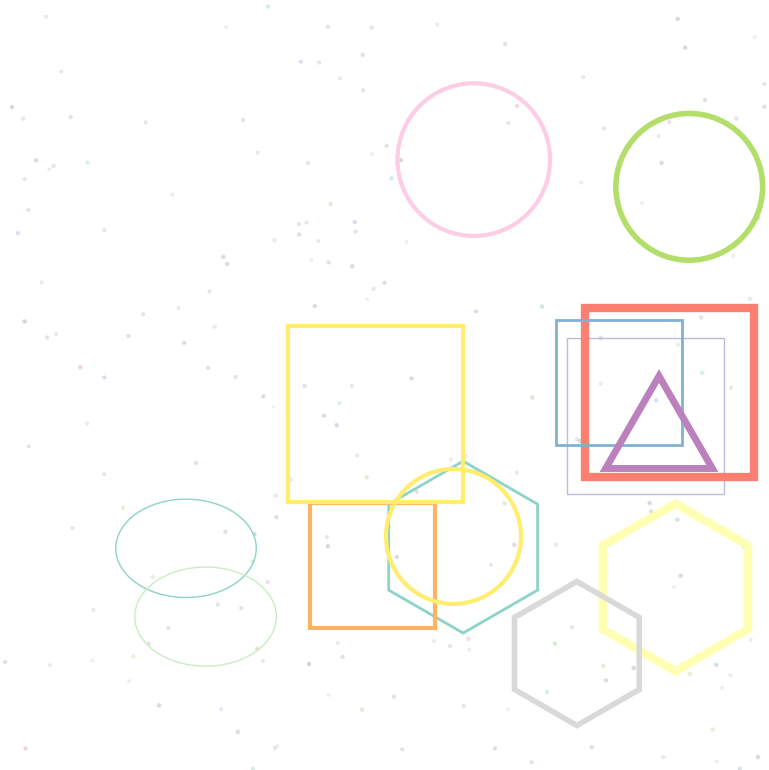[{"shape": "oval", "thickness": 0.5, "radius": 0.46, "center": [0.242, 0.288]}, {"shape": "hexagon", "thickness": 1, "radius": 0.56, "center": [0.601, 0.289]}, {"shape": "hexagon", "thickness": 3, "radius": 0.54, "center": [0.877, 0.237]}, {"shape": "square", "thickness": 0.5, "radius": 0.51, "center": [0.838, 0.46]}, {"shape": "square", "thickness": 3, "radius": 0.55, "center": [0.87, 0.49]}, {"shape": "square", "thickness": 1, "radius": 0.41, "center": [0.804, 0.503]}, {"shape": "square", "thickness": 1.5, "radius": 0.41, "center": [0.483, 0.265]}, {"shape": "circle", "thickness": 2, "radius": 0.48, "center": [0.895, 0.757]}, {"shape": "circle", "thickness": 1.5, "radius": 0.5, "center": [0.615, 0.793]}, {"shape": "hexagon", "thickness": 2, "radius": 0.47, "center": [0.749, 0.151]}, {"shape": "triangle", "thickness": 2.5, "radius": 0.4, "center": [0.856, 0.432]}, {"shape": "oval", "thickness": 0.5, "radius": 0.46, "center": [0.267, 0.199]}, {"shape": "square", "thickness": 1.5, "radius": 0.57, "center": [0.488, 0.462]}, {"shape": "circle", "thickness": 1.5, "radius": 0.44, "center": [0.589, 0.303]}]